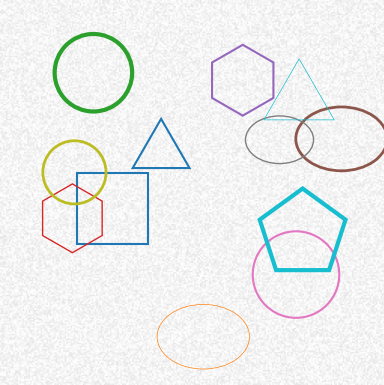[{"shape": "square", "thickness": 1.5, "radius": 0.46, "center": [0.292, 0.458]}, {"shape": "triangle", "thickness": 1.5, "radius": 0.43, "center": [0.418, 0.606]}, {"shape": "oval", "thickness": 0.5, "radius": 0.6, "center": [0.528, 0.125]}, {"shape": "circle", "thickness": 3, "radius": 0.5, "center": [0.243, 0.811]}, {"shape": "hexagon", "thickness": 1, "radius": 0.45, "center": [0.188, 0.433]}, {"shape": "hexagon", "thickness": 1.5, "radius": 0.46, "center": [0.63, 0.792]}, {"shape": "oval", "thickness": 2, "radius": 0.59, "center": [0.887, 0.639]}, {"shape": "circle", "thickness": 1.5, "radius": 0.56, "center": [0.769, 0.287]}, {"shape": "oval", "thickness": 1, "radius": 0.44, "center": [0.726, 0.637]}, {"shape": "circle", "thickness": 2, "radius": 0.41, "center": [0.193, 0.552]}, {"shape": "triangle", "thickness": 0.5, "radius": 0.53, "center": [0.777, 0.741]}, {"shape": "pentagon", "thickness": 3, "radius": 0.59, "center": [0.786, 0.393]}]